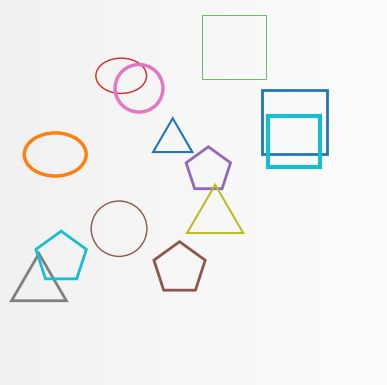[{"shape": "square", "thickness": 2, "radius": 0.41, "center": [0.76, 0.684]}, {"shape": "triangle", "thickness": 1.5, "radius": 0.29, "center": [0.446, 0.634]}, {"shape": "oval", "thickness": 2.5, "radius": 0.4, "center": [0.142, 0.599]}, {"shape": "square", "thickness": 0.5, "radius": 0.41, "center": [0.605, 0.878]}, {"shape": "oval", "thickness": 1, "radius": 0.33, "center": [0.313, 0.803]}, {"shape": "pentagon", "thickness": 2, "radius": 0.3, "center": [0.538, 0.559]}, {"shape": "circle", "thickness": 1, "radius": 0.36, "center": [0.307, 0.406]}, {"shape": "pentagon", "thickness": 2, "radius": 0.35, "center": [0.463, 0.303]}, {"shape": "circle", "thickness": 2.5, "radius": 0.31, "center": [0.359, 0.771]}, {"shape": "triangle", "thickness": 2, "radius": 0.41, "center": [0.1, 0.26]}, {"shape": "triangle", "thickness": 1.5, "radius": 0.42, "center": [0.555, 0.437]}, {"shape": "pentagon", "thickness": 2, "radius": 0.34, "center": [0.158, 0.331]}, {"shape": "square", "thickness": 3, "radius": 0.34, "center": [0.758, 0.632]}]